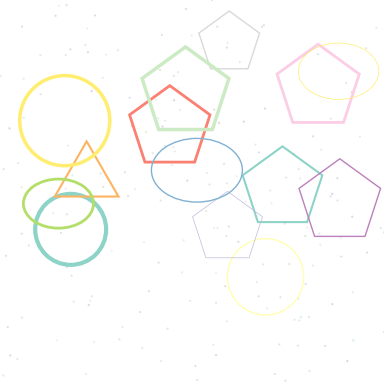[{"shape": "pentagon", "thickness": 1.5, "radius": 0.54, "center": [0.734, 0.511]}, {"shape": "circle", "thickness": 3, "radius": 0.46, "center": [0.184, 0.404]}, {"shape": "circle", "thickness": 1, "radius": 0.5, "center": [0.69, 0.281]}, {"shape": "pentagon", "thickness": 0.5, "radius": 0.48, "center": [0.591, 0.408]}, {"shape": "pentagon", "thickness": 2, "radius": 0.55, "center": [0.441, 0.668]}, {"shape": "oval", "thickness": 1, "radius": 0.59, "center": [0.511, 0.558]}, {"shape": "triangle", "thickness": 1.5, "radius": 0.48, "center": [0.225, 0.537]}, {"shape": "oval", "thickness": 2, "radius": 0.46, "center": [0.152, 0.471]}, {"shape": "pentagon", "thickness": 2, "radius": 0.56, "center": [0.826, 0.773]}, {"shape": "pentagon", "thickness": 1, "radius": 0.41, "center": [0.595, 0.888]}, {"shape": "pentagon", "thickness": 1, "radius": 0.56, "center": [0.883, 0.476]}, {"shape": "pentagon", "thickness": 2.5, "radius": 0.59, "center": [0.482, 0.76]}, {"shape": "circle", "thickness": 2.5, "radius": 0.59, "center": [0.168, 0.687]}, {"shape": "oval", "thickness": 0.5, "radius": 0.52, "center": [0.879, 0.815]}]